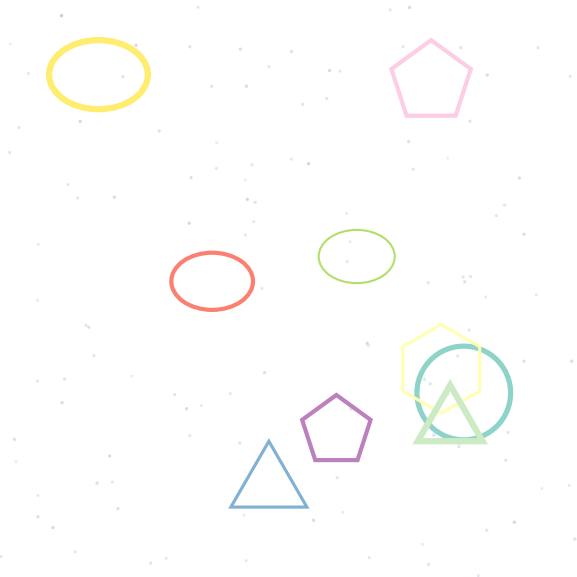[{"shape": "circle", "thickness": 2.5, "radius": 0.41, "center": [0.803, 0.319]}, {"shape": "hexagon", "thickness": 1.5, "radius": 0.38, "center": [0.764, 0.36]}, {"shape": "oval", "thickness": 2, "radius": 0.35, "center": [0.367, 0.512]}, {"shape": "triangle", "thickness": 1.5, "radius": 0.38, "center": [0.466, 0.159]}, {"shape": "oval", "thickness": 1, "radius": 0.33, "center": [0.618, 0.555]}, {"shape": "pentagon", "thickness": 2, "radius": 0.36, "center": [0.746, 0.857]}, {"shape": "pentagon", "thickness": 2, "radius": 0.31, "center": [0.582, 0.253]}, {"shape": "triangle", "thickness": 3, "radius": 0.32, "center": [0.779, 0.268]}, {"shape": "oval", "thickness": 3, "radius": 0.43, "center": [0.171, 0.87]}]